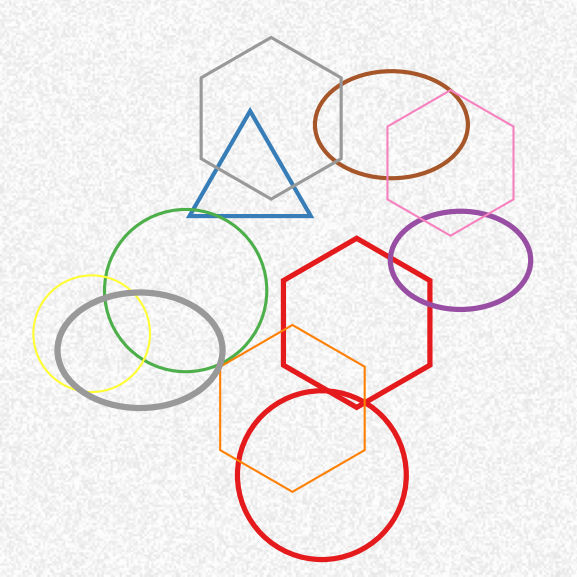[{"shape": "circle", "thickness": 2.5, "radius": 0.73, "center": [0.557, 0.176]}, {"shape": "hexagon", "thickness": 2.5, "radius": 0.73, "center": [0.618, 0.44]}, {"shape": "triangle", "thickness": 2, "radius": 0.61, "center": [0.433, 0.686]}, {"shape": "circle", "thickness": 1.5, "radius": 0.7, "center": [0.321, 0.496]}, {"shape": "oval", "thickness": 2.5, "radius": 0.61, "center": [0.797, 0.548]}, {"shape": "hexagon", "thickness": 1, "radius": 0.72, "center": [0.506, 0.292]}, {"shape": "circle", "thickness": 1, "radius": 0.5, "center": [0.159, 0.421]}, {"shape": "oval", "thickness": 2, "radius": 0.66, "center": [0.678, 0.783]}, {"shape": "hexagon", "thickness": 1, "radius": 0.63, "center": [0.78, 0.717]}, {"shape": "oval", "thickness": 3, "radius": 0.71, "center": [0.242, 0.393]}, {"shape": "hexagon", "thickness": 1.5, "radius": 0.7, "center": [0.469, 0.794]}]